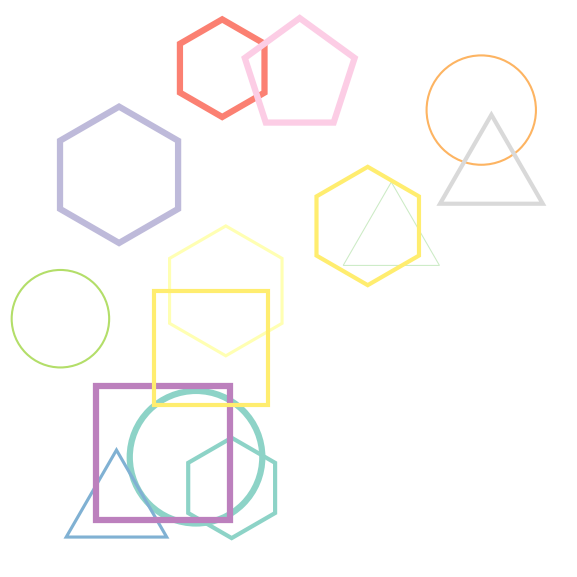[{"shape": "hexagon", "thickness": 2, "radius": 0.43, "center": [0.401, 0.154]}, {"shape": "circle", "thickness": 3, "radius": 0.57, "center": [0.339, 0.207]}, {"shape": "hexagon", "thickness": 1.5, "radius": 0.56, "center": [0.391, 0.495]}, {"shape": "hexagon", "thickness": 3, "radius": 0.59, "center": [0.206, 0.696]}, {"shape": "hexagon", "thickness": 3, "radius": 0.42, "center": [0.385, 0.881]}, {"shape": "triangle", "thickness": 1.5, "radius": 0.5, "center": [0.202, 0.119]}, {"shape": "circle", "thickness": 1, "radius": 0.47, "center": [0.833, 0.809]}, {"shape": "circle", "thickness": 1, "radius": 0.42, "center": [0.105, 0.447]}, {"shape": "pentagon", "thickness": 3, "radius": 0.5, "center": [0.519, 0.868]}, {"shape": "triangle", "thickness": 2, "radius": 0.51, "center": [0.851, 0.698]}, {"shape": "square", "thickness": 3, "radius": 0.58, "center": [0.282, 0.214]}, {"shape": "triangle", "thickness": 0.5, "radius": 0.48, "center": [0.678, 0.588]}, {"shape": "hexagon", "thickness": 2, "radius": 0.51, "center": [0.637, 0.608]}, {"shape": "square", "thickness": 2, "radius": 0.49, "center": [0.366, 0.396]}]